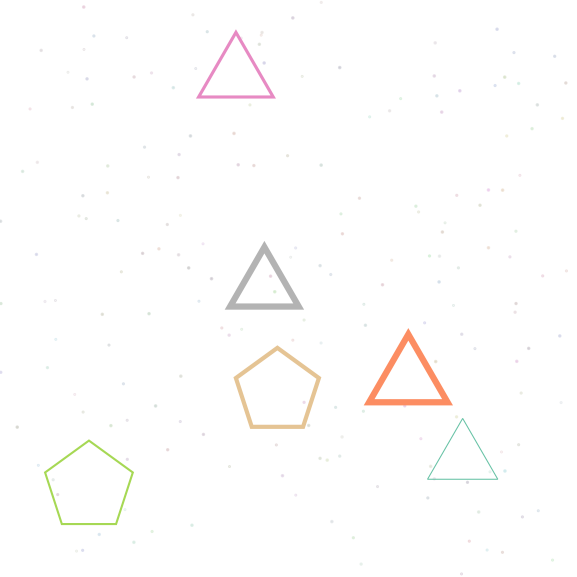[{"shape": "triangle", "thickness": 0.5, "radius": 0.35, "center": [0.801, 0.204]}, {"shape": "triangle", "thickness": 3, "radius": 0.39, "center": [0.707, 0.342]}, {"shape": "triangle", "thickness": 1.5, "radius": 0.37, "center": [0.409, 0.868]}, {"shape": "pentagon", "thickness": 1, "radius": 0.4, "center": [0.154, 0.156]}, {"shape": "pentagon", "thickness": 2, "radius": 0.38, "center": [0.48, 0.321]}, {"shape": "triangle", "thickness": 3, "radius": 0.34, "center": [0.458, 0.503]}]